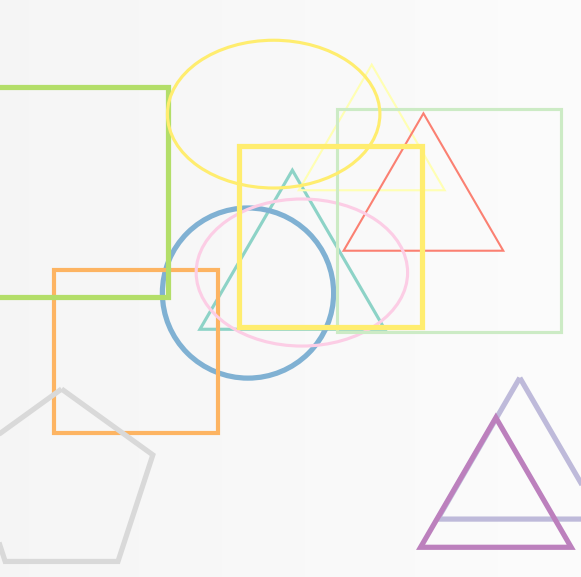[{"shape": "triangle", "thickness": 1.5, "radius": 0.92, "center": [0.503, 0.521]}, {"shape": "triangle", "thickness": 1, "radius": 0.72, "center": [0.64, 0.742]}, {"shape": "triangle", "thickness": 2.5, "radius": 0.82, "center": [0.894, 0.182]}, {"shape": "triangle", "thickness": 1, "radius": 0.79, "center": [0.728, 0.644]}, {"shape": "circle", "thickness": 2.5, "radius": 0.74, "center": [0.427, 0.492]}, {"shape": "square", "thickness": 2, "radius": 0.71, "center": [0.234, 0.391]}, {"shape": "square", "thickness": 2.5, "radius": 0.91, "center": [0.107, 0.667]}, {"shape": "oval", "thickness": 1.5, "radius": 0.91, "center": [0.519, 0.527]}, {"shape": "pentagon", "thickness": 2.5, "radius": 0.83, "center": [0.106, 0.16]}, {"shape": "triangle", "thickness": 2.5, "radius": 0.75, "center": [0.853, 0.126]}, {"shape": "square", "thickness": 1.5, "radius": 0.96, "center": [0.772, 0.617]}, {"shape": "oval", "thickness": 1.5, "radius": 0.91, "center": [0.471, 0.802]}, {"shape": "square", "thickness": 2.5, "radius": 0.79, "center": [0.569, 0.59]}]